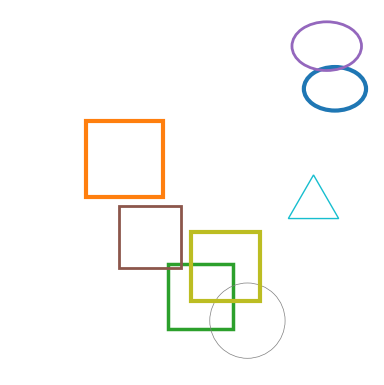[{"shape": "oval", "thickness": 3, "radius": 0.4, "center": [0.87, 0.769]}, {"shape": "square", "thickness": 3, "radius": 0.5, "center": [0.324, 0.587]}, {"shape": "square", "thickness": 2.5, "radius": 0.42, "center": [0.52, 0.23]}, {"shape": "oval", "thickness": 2, "radius": 0.45, "center": [0.849, 0.88]}, {"shape": "square", "thickness": 2, "radius": 0.41, "center": [0.39, 0.384]}, {"shape": "circle", "thickness": 0.5, "radius": 0.49, "center": [0.643, 0.167]}, {"shape": "square", "thickness": 3, "radius": 0.45, "center": [0.586, 0.307]}, {"shape": "triangle", "thickness": 1, "radius": 0.38, "center": [0.814, 0.47]}]